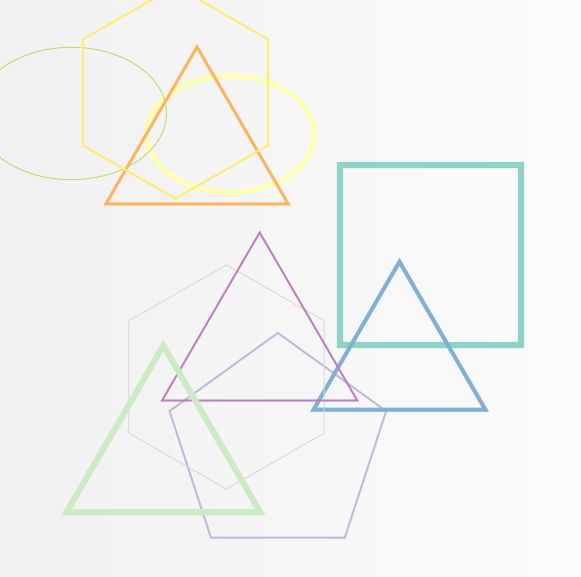[{"shape": "square", "thickness": 3, "radius": 0.78, "center": [0.74, 0.558]}, {"shape": "oval", "thickness": 2.5, "radius": 0.72, "center": [0.396, 0.767]}, {"shape": "pentagon", "thickness": 1, "radius": 0.98, "center": [0.478, 0.227]}, {"shape": "triangle", "thickness": 2, "radius": 0.85, "center": [0.687, 0.375]}, {"shape": "triangle", "thickness": 1.5, "radius": 0.91, "center": [0.339, 0.737]}, {"shape": "oval", "thickness": 0.5, "radius": 0.82, "center": [0.123, 0.803]}, {"shape": "hexagon", "thickness": 0.5, "radius": 0.97, "center": [0.39, 0.346]}, {"shape": "triangle", "thickness": 1, "radius": 0.97, "center": [0.447, 0.403]}, {"shape": "triangle", "thickness": 3, "radius": 0.96, "center": [0.281, 0.208]}, {"shape": "hexagon", "thickness": 1, "radius": 0.92, "center": [0.302, 0.839]}]